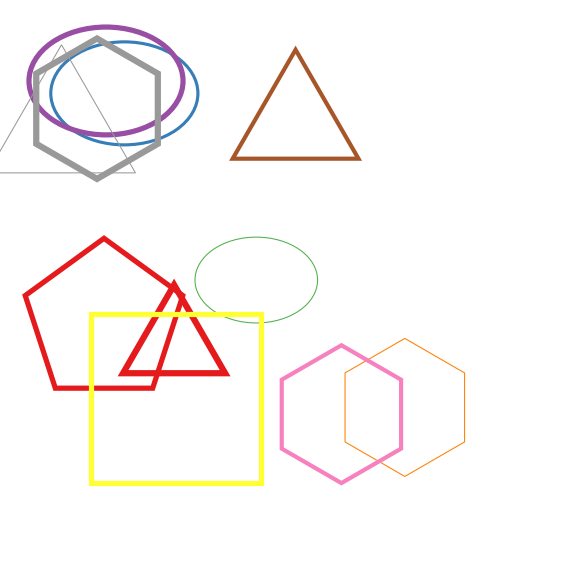[{"shape": "pentagon", "thickness": 2.5, "radius": 0.72, "center": [0.18, 0.443]}, {"shape": "triangle", "thickness": 3, "radius": 0.51, "center": [0.301, 0.404]}, {"shape": "oval", "thickness": 1.5, "radius": 0.64, "center": [0.215, 0.837]}, {"shape": "oval", "thickness": 0.5, "radius": 0.53, "center": [0.444, 0.514]}, {"shape": "oval", "thickness": 2.5, "radius": 0.67, "center": [0.184, 0.859]}, {"shape": "hexagon", "thickness": 0.5, "radius": 0.6, "center": [0.701, 0.294]}, {"shape": "square", "thickness": 2.5, "radius": 0.73, "center": [0.305, 0.309]}, {"shape": "triangle", "thickness": 2, "radius": 0.63, "center": [0.512, 0.787]}, {"shape": "hexagon", "thickness": 2, "radius": 0.6, "center": [0.591, 0.282]}, {"shape": "hexagon", "thickness": 3, "radius": 0.61, "center": [0.168, 0.811]}, {"shape": "triangle", "thickness": 0.5, "radius": 0.74, "center": [0.106, 0.774]}]